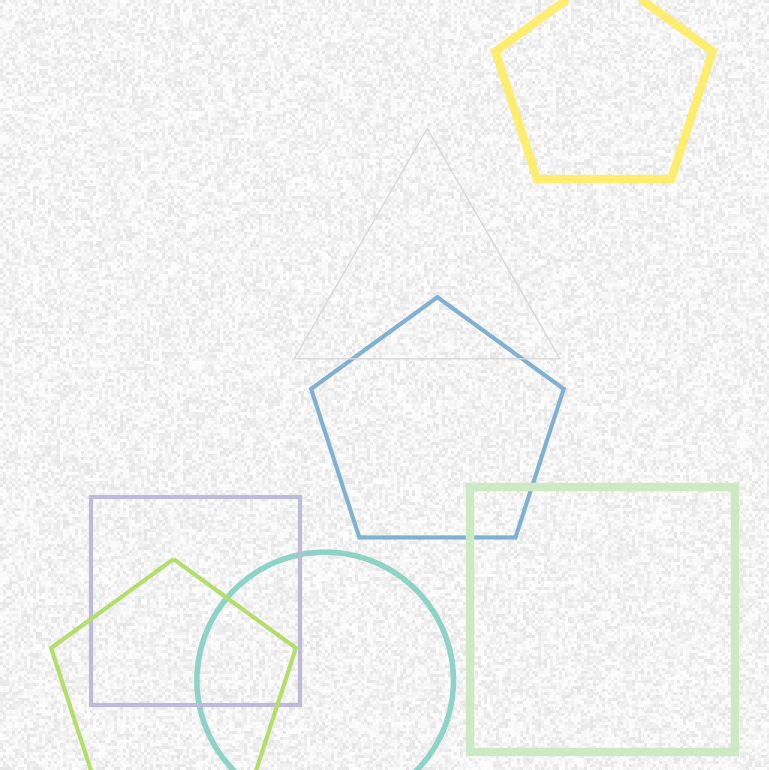[{"shape": "circle", "thickness": 2, "radius": 0.83, "center": [0.422, 0.116]}, {"shape": "square", "thickness": 1.5, "radius": 0.68, "center": [0.254, 0.22]}, {"shape": "pentagon", "thickness": 1.5, "radius": 0.86, "center": [0.568, 0.442]}, {"shape": "pentagon", "thickness": 1.5, "radius": 0.84, "center": [0.225, 0.107]}, {"shape": "triangle", "thickness": 0.5, "radius": 1.0, "center": [0.555, 0.634]}, {"shape": "square", "thickness": 3, "radius": 0.86, "center": [0.783, 0.195]}, {"shape": "pentagon", "thickness": 3, "radius": 0.74, "center": [0.785, 0.888]}]